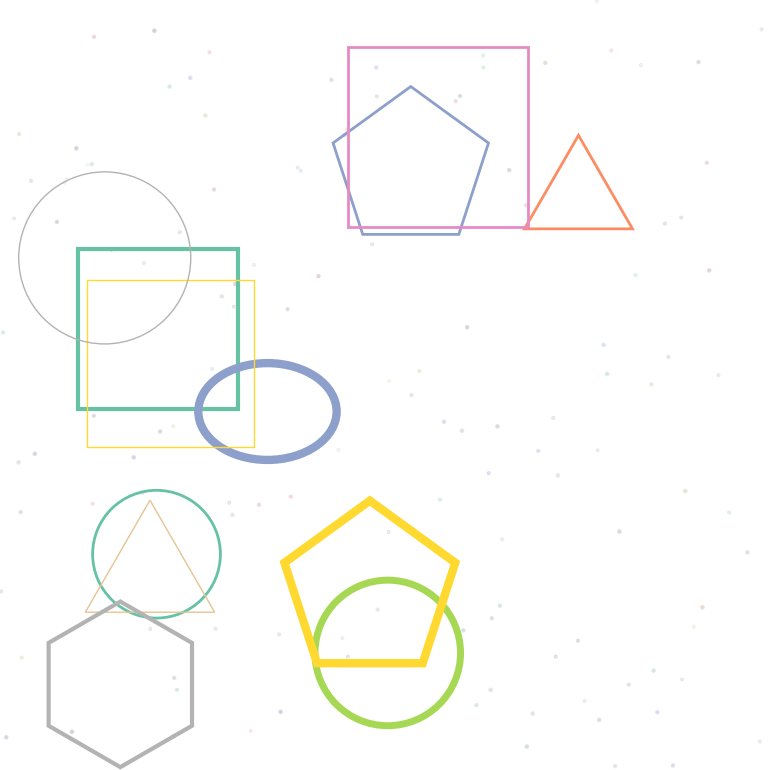[{"shape": "circle", "thickness": 1, "radius": 0.41, "center": [0.203, 0.28]}, {"shape": "square", "thickness": 1.5, "radius": 0.52, "center": [0.205, 0.572]}, {"shape": "triangle", "thickness": 1, "radius": 0.4, "center": [0.751, 0.743]}, {"shape": "oval", "thickness": 3, "radius": 0.45, "center": [0.347, 0.466]}, {"shape": "pentagon", "thickness": 1, "radius": 0.53, "center": [0.533, 0.781]}, {"shape": "square", "thickness": 1, "radius": 0.58, "center": [0.569, 0.822]}, {"shape": "circle", "thickness": 2.5, "radius": 0.47, "center": [0.504, 0.152]}, {"shape": "pentagon", "thickness": 3, "radius": 0.58, "center": [0.48, 0.233]}, {"shape": "square", "thickness": 0.5, "radius": 0.54, "center": [0.221, 0.528]}, {"shape": "triangle", "thickness": 0.5, "radius": 0.48, "center": [0.195, 0.253]}, {"shape": "circle", "thickness": 0.5, "radius": 0.56, "center": [0.136, 0.665]}, {"shape": "hexagon", "thickness": 1.5, "radius": 0.54, "center": [0.156, 0.111]}]